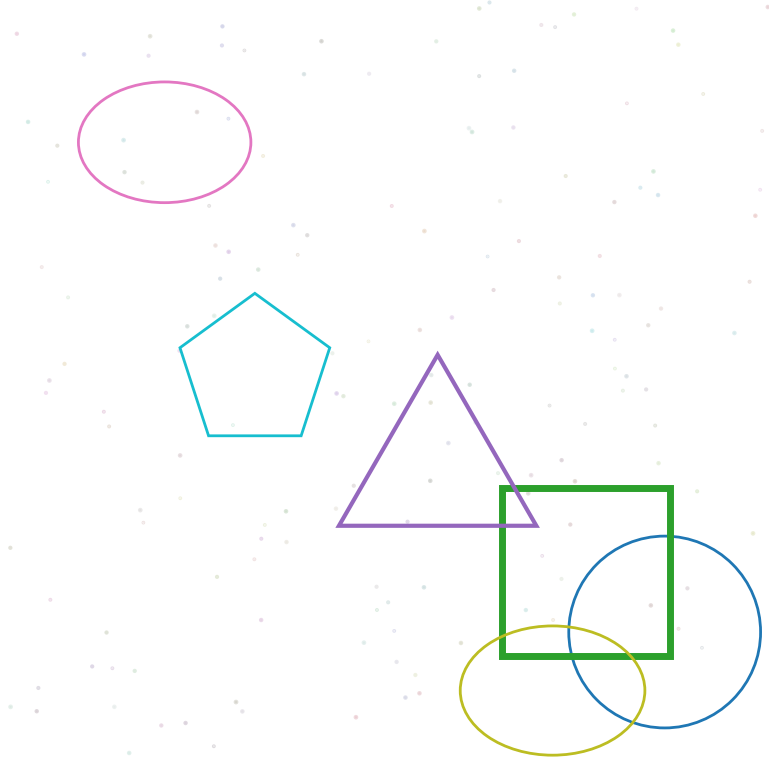[{"shape": "circle", "thickness": 1, "radius": 0.62, "center": [0.863, 0.179]}, {"shape": "square", "thickness": 2.5, "radius": 0.54, "center": [0.761, 0.257]}, {"shape": "triangle", "thickness": 1.5, "radius": 0.74, "center": [0.568, 0.391]}, {"shape": "oval", "thickness": 1, "radius": 0.56, "center": [0.214, 0.815]}, {"shape": "oval", "thickness": 1, "radius": 0.6, "center": [0.718, 0.103]}, {"shape": "pentagon", "thickness": 1, "radius": 0.51, "center": [0.331, 0.517]}]